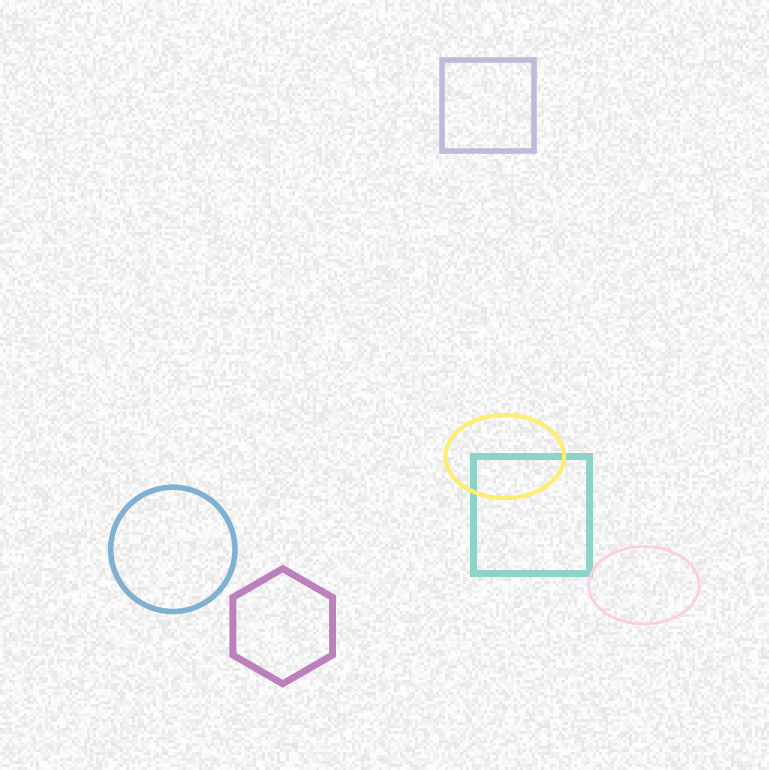[{"shape": "square", "thickness": 2.5, "radius": 0.38, "center": [0.69, 0.332]}, {"shape": "square", "thickness": 2, "radius": 0.3, "center": [0.634, 0.863]}, {"shape": "circle", "thickness": 2, "radius": 0.4, "center": [0.224, 0.287]}, {"shape": "oval", "thickness": 1, "radius": 0.36, "center": [0.836, 0.24]}, {"shape": "hexagon", "thickness": 2.5, "radius": 0.37, "center": [0.367, 0.187]}, {"shape": "oval", "thickness": 1.5, "radius": 0.39, "center": [0.656, 0.407]}]